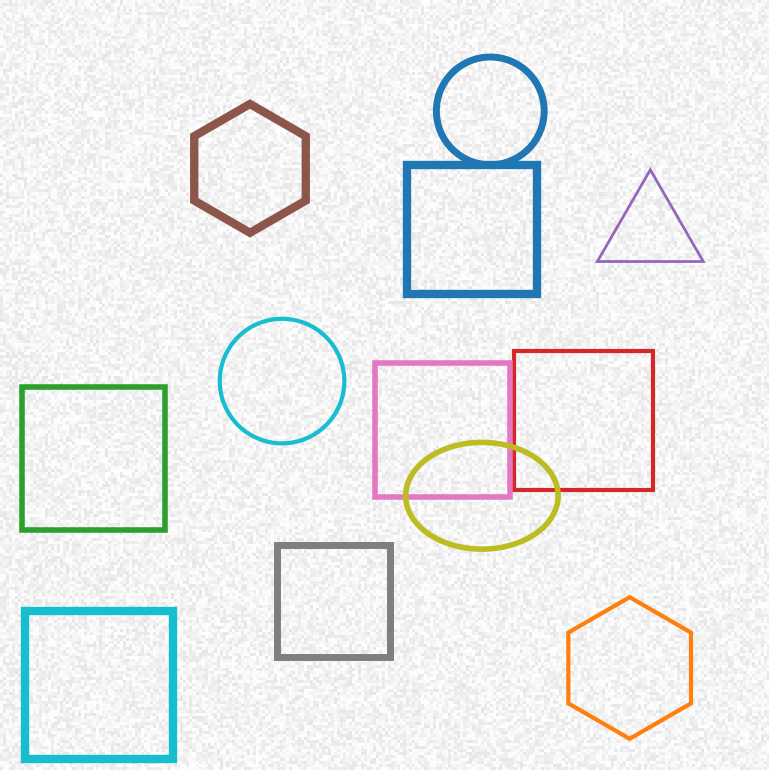[{"shape": "square", "thickness": 3, "radius": 0.42, "center": [0.613, 0.702]}, {"shape": "circle", "thickness": 2.5, "radius": 0.35, "center": [0.637, 0.856]}, {"shape": "hexagon", "thickness": 1.5, "radius": 0.46, "center": [0.818, 0.132]}, {"shape": "square", "thickness": 2, "radius": 0.47, "center": [0.121, 0.405]}, {"shape": "square", "thickness": 1.5, "radius": 0.45, "center": [0.757, 0.453]}, {"shape": "triangle", "thickness": 1, "radius": 0.4, "center": [0.845, 0.7]}, {"shape": "hexagon", "thickness": 3, "radius": 0.42, "center": [0.325, 0.781]}, {"shape": "square", "thickness": 2, "radius": 0.44, "center": [0.575, 0.442]}, {"shape": "square", "thickness": 2.5, "radius": 0.37, "center": [0.433, 0.22]}, {"shape": "oval", "thickness": 2, "radius": 0.5, "center": [0.626, 0.356]}, {"shape": "square", "thickness": 3, "radius": 0.48, "center": [0.128, 0.11]}, {"shape": "circle", "thickness": 1.5, "radius": 0.4, "center": [0.366, 0.505]}]